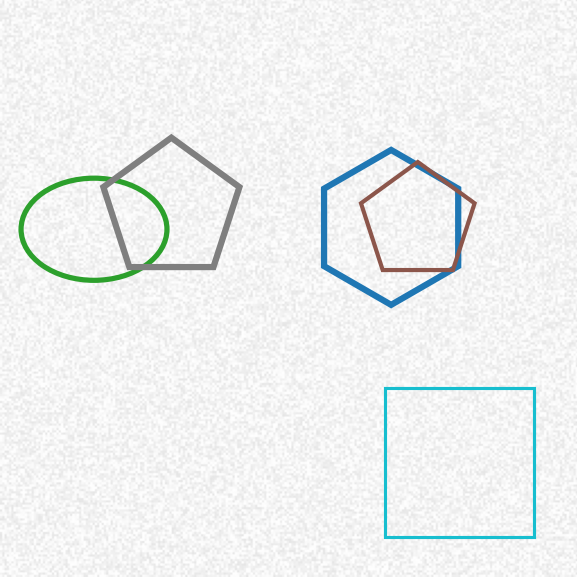[{"shape": "hexagon", "thickness": 3, "radius": 0.67, "center": [0.677, 0.605]}, {"shape": "oval", "thickness": 2.5, "radius": 0.63, "center": [0.163, 0.602]}, {"shape": "pentagon", "thickness": 2, "radius": 0.52, "center": [0.723, 0.615]}, {"shape": "pentagon", "thickness": 3, "radius": 0.62, "center": [0.297, 0.637]}, {"shape": "square", "thickness": 1.5, "radius": 0.64, "center": [0.795, 0.198]}]